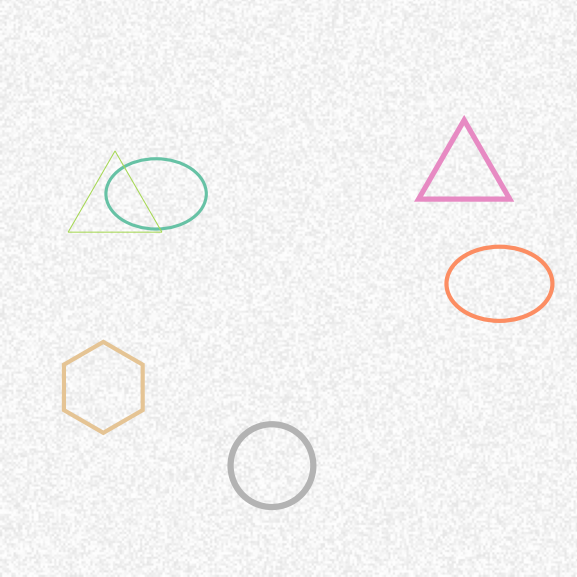[{"shape": "oval", "thickness": 1.5, "radius": 0.43, "center": [0.27, 0.663]}, {"shape": "oval", "thickness": 2, "radius": 0.46, "center": [0.865, 0.508]}, {"shape": "triangle", "thickness": 2.5, "radius": 0.46, "center": [0.804, 0.7]}, {"shape": "triangle", "thickness": 0.5, "radius": 0.47, "center": [0.199, 0.644]}, {"shape": "hexagon", "thickness": 2, "radius": 0.39, "center": [0.179, 0.328]}, {"shape": "circle", "thickness": 3, "radius": 0.36, "center": [0.471, 0.193]}]